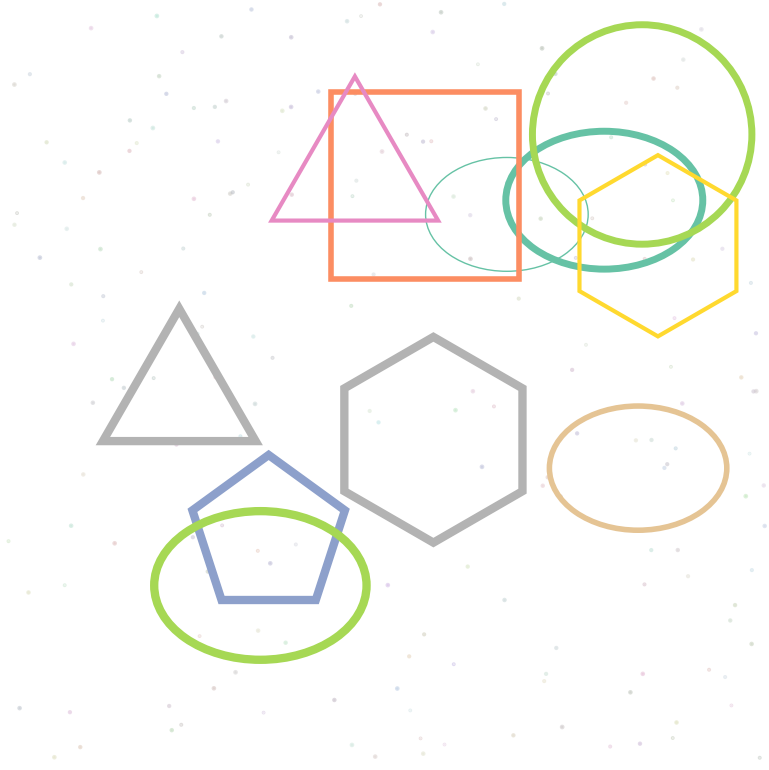[{"shape": "oval", "thickness": 0.5, "radius": 0.53, "center": [0.658, 0.722]}, {"shape": "oval", "thickness": 2.5, "radius": 0.64, "center": [0.785, 0.74]}, {"shape": "square", "thickness": 2, "radius": 0.61, "center": [0.552, 0.759]}, {"shape": "pentagon", "thickness": 3, "radius": 0.52, "center": [0.349, 0.305]}, {"shape": "triangle", "thickness": 1.5, "radius": 0.62, "center": [0.461, 0.776]}, {"shape": "oval", "thickness": 3, "radius": 0.69, "center": [0.338, 0.24]}, {"shape": "circle", "thickness": 2.5, "radius": 0.71, "center": [0.834, 0.825]}, {"shape": "hexagon", "thickness": 1.5, "radius": 0.59, "center": [0.854, 0.681]}, {"shape": "oval", "thickness": 2, "radius": 0.58, "center": [0.829, 0.392]}, {"shape": "hexagon", "thickness": 3, "radius": 0.67, "center": [0.563, 0.429]}, {"shape": "triangle", "thickness": 3, "radius": 0.57, "center": [0.233, 0.484]}]